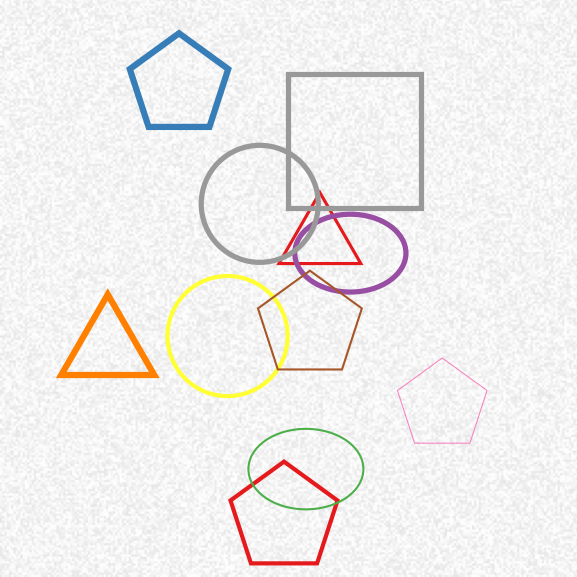[{"shape": "pentagon", "thickness": 2, "radius": 0.49, "center": [0.492, 0.102]}, {"shape": "triangle", "thickness": 1.5, "radius": 0.41, "center": [0.554, 0.584]}, {"shape": "pentagon", "thickness": 3, "radius": 0.45, "center": [0.31, 0.852]}, {"shape": "oval", "thickness": 1, "radius": 0.5, "center": [0.53, 0.187]}, {"shape": "oval", "thickness": 2.5, "radius": 0.48, "center": [0.607, 0.561]}, {"shape": "triangle", "thickness": 3, "radius": 0.46, "center": [0.187, 0.396]}, {"shape": "circle", "thickness": 2, "radius": 0.52, "center": [0.394, 0.417]}, {"shape": "pentagon", "thickness": 1, "radius": 0.47, "center": [0.537, 0.436]}, {"shape": "pentagon", "thickness": 0.5, "radius": 0.41, "center": [0.766, 0.298]}, {"shape": "square", "thickness": 2.5, "radius": 0.58, "center": [0.614, 0.755]}, {"shape": "circle", "thickness": 2.5, "radius": 0.51, "center": [0.45, 0.646]}]